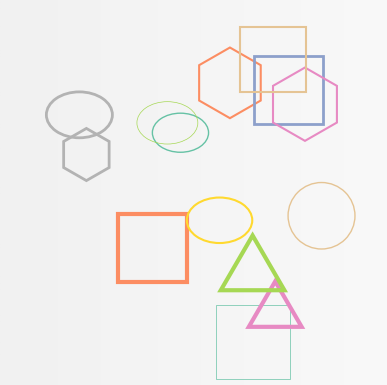[{"shape": "oval", "thickness": 1, "radius": 0.36, "center": [0.466, 0.655]}, {"shape": "square", "thickness": 0.5, "radius": 0.48, "center": [0.653, 0.111]}, {"shape": "square", "thickness": 3, "radius": 0.44, "center": [0.393, 0.357]}, {"shape": "hexagon", "thickness": 1.5, "radius": 0.46, "center": [0.593, 0.785]}, {"shape": "square", "thickness": 2, "radius": 0.44, "center": [0.746, 0.766]}, {"shape": "hexagon", "thickness": 1.5, "radius": 0.48, "center": [0.787, 0.729]}, {"shape": "triangle", "thickness": 3, "radius": 0.39, "center": [0.71, 0.19]}, {"shape": "oval", "thickness": 0.5, "radius": 0.39, "center": [0.432, 0.681]}, {"shape": "triangle", "thickness": 3, "radius": 0.47, "center": [0.652, 0.294]}, {"shape": "oval", "thickness": 1.5, "radius": 0.42, "center": [0.567, 0.428]}, {"shape": "square", "thickness": 1.5, "radius": 0.43, "center": [0.705, 0.846]}, {"shape": "circle", "thickness": 1, "radius": 0.43, "center": [0.83, 0.44]}, {"shape": "oval", "thickness": 2, "radius": 0.43, "center": [0.205, 0.702]}, {"shape": "hexagon", "thickness": 2, "radius": 0.34, "center": [0.223, 0.599]}]